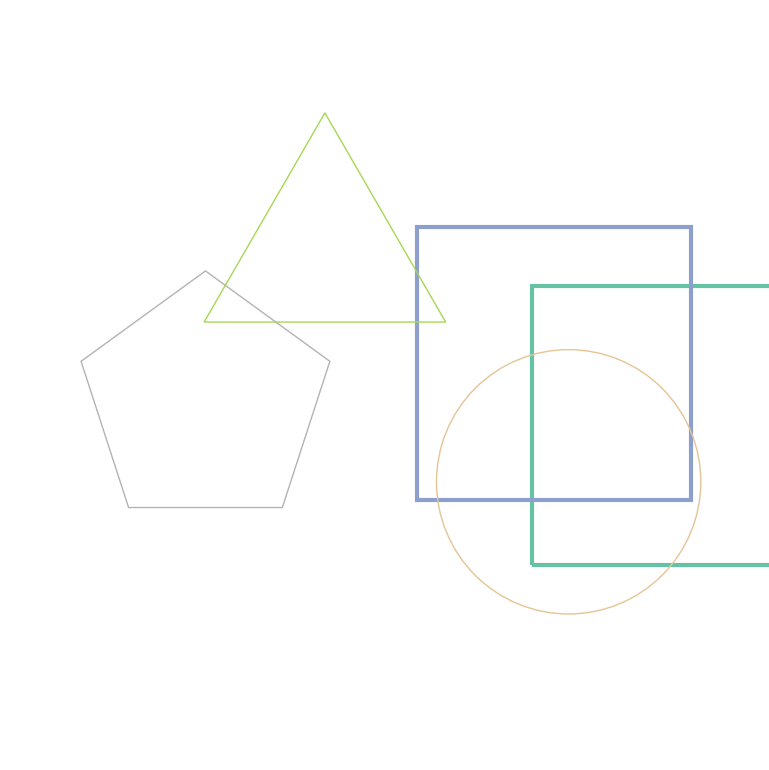[{"shape": "square", "thickness": 1.5, "radius": 0.91, "center": [0.872, 0.447]}, {"shape": "square", "thickness": 1.5, "radius": 0.89, "center": [0.72, 0.528]}, {"shape": "triangle", "thickness": 0.5, "radius": 0.91, "center": [0.422, 0.672]}, {"shape": "circle", "thickness": 0.5, "radius": 0.86, "center": [0.738, 0.374]}, {"shape": "pentagon", "thickness": 0.5, "radius": 0.85, "center": [0.267, 0.478]}]